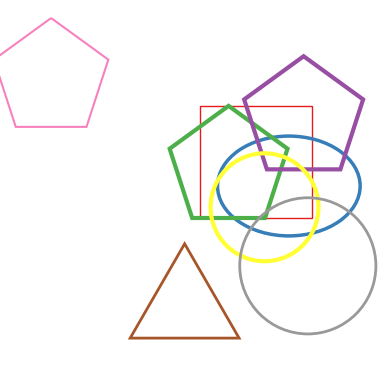[{"shape": "square", "thickness": 1, "radius": 0.73, "center": [0.666, 0.58]}, {"shape": "oval", "thickness": 2.5, "radius": 0.93, "center": [0.75, 0.517]}, {"shape": "pentagon", "thickness": 3, "radius": 0.8, "center": [0.594, 0.564]}, {"shape": "pentagon", "thickness": 3, "radius": 0.81, "center": [0.789, 0.692]}, {"shape": "circle", "thickness": 3, "radius": 0.7, "center": [0.687, 0.462]}, {"shape": "triangle", "thickness": 2, "radius": 0.82, "center": [0.48, 0.203]}, {"shape": "pentagon", "thickness": 1.5, "radius": 0.78, "center": [0.133, 0.797]}, {"shape": "circle", "thickness": 2, "radius": 0.88, "center": [0.8, 0.309]}]